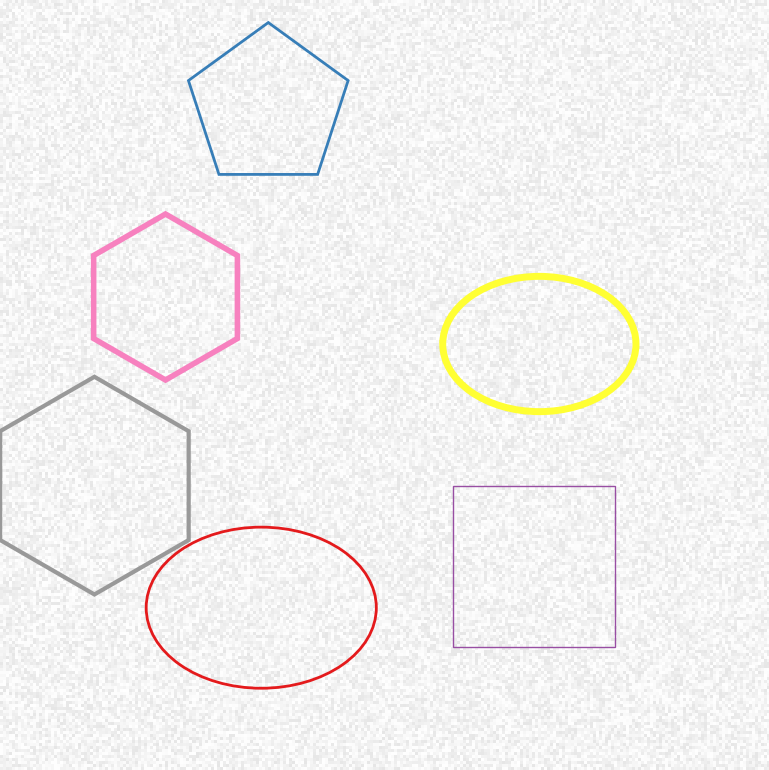[{"shape": "oval", "thickness": 1, "radius": 0.75, "center": [0.339, 0.211]}, {"shape": "pentagon", "thickness": 1, "radius": 0.55, "center": [0.348, 0.862]}, {"shape": "square", "thickness": 0.5, "radius": 0.52, "center": [0.693, 0.264]}, {"shape": "oval", "thickness": 2.5, "radius": 0.63, "center": [0.7, 0.553]}, {"shape": "hexagon", "thickness": 2, "radius": 0.54, "center": [0.215, 0.614]}, {"shape": "hexagon", "thickness": 1.5, "radius": 0.71, "center": [0.123, 0.369]}]